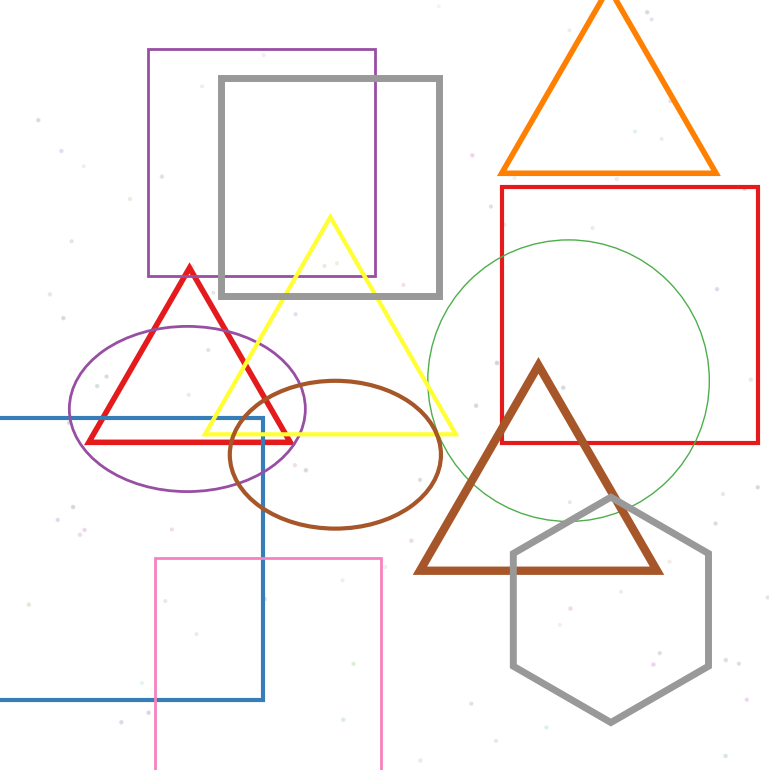[{"shape": "square", "thickness": 1.5, "radius": 0.83, "center": [0.818, 0.591]}, {"shape": "triangle", "thickness": 2, "radius": 0.76, "center": [0.246, 0.501]}, {"shape": "square", "thickness": 1.5, "radius": 0.92, "center": [0.158, 0.274]}, {"shape": "circle", "thickness": 0.5, "radius": 0.91, "center": [0.738, 0.506]}, {"shape": "oval", "thickness": 1, "radius": 0.77, "center": [0.243, 0.469]}, {"shape": "square", "thickness": 1, "radius": 0.74, "center": [0.34, 0.789]}, {"shape": "triangle", "thickness": 2, "radius": 0.8, "center": [0.791, 0.855]}, {"shape": "triangle", "thickness": 1.5, "radius": 0.94, "center": [0.429, 0.53]}, {"shape": "oval", "thickness": 1.5, "radius": 0.69, "center": [0.436, 0.409]}, {"shape": "triangle", "thickness": 3, "radius": 0.89, "center": [0.699, 0.348]}, {"shape": "square", "thickness": 1, "radius": 0.73, "center": [0.348, 0.128]}, {"shape": "hexagon", "thickness": 2.5, "radius": 0.73, "center": [0.793, 0.208]}, {"shape": "square", "thickness": 2.5, "radius": 0.71, "center": [0.429, 0.757]}]